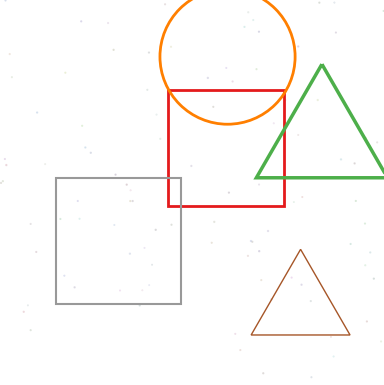[{"shape": "square", "thickness": 2, "radius": 0.75, "center": [0.586, 0.616]}, {"shape": "triangle", "thickness": 2.5, "radius": 0.98, "center": [0.836, 0.637]}, {"shape": "circle", "thickness": 2, "radius": 0.88, "center": [0.591, 0.853]}, {"shape": "triangle", "thickness": 1, "radius": 0.74, "center": [0.781, 0.204]}, {"shape": "square", "thickness": 1.5, "radius": 0.82, "center": [0.308, 0.373]}]